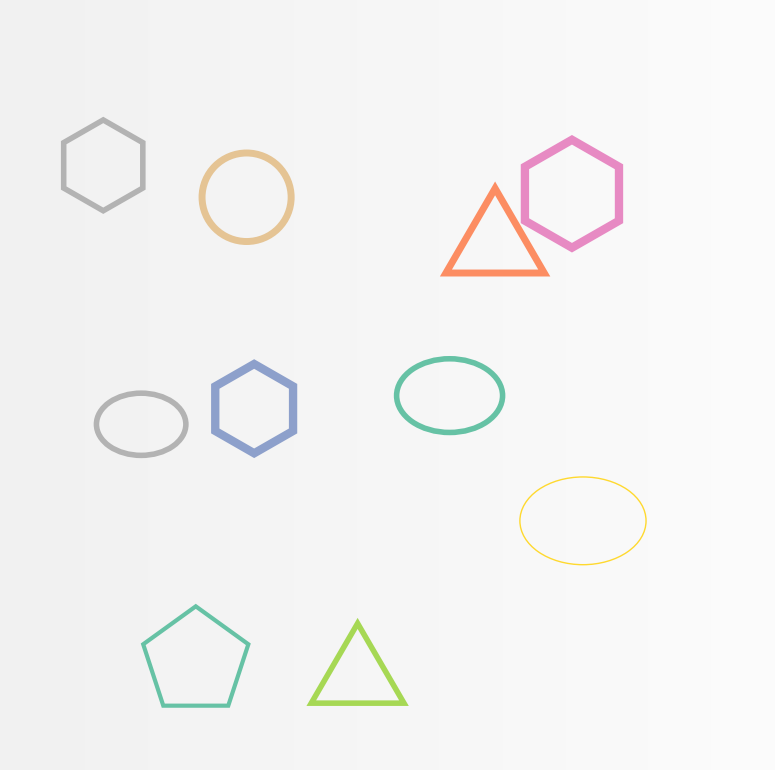[{"shape": "oval", "thickness": 2, "radius": 0.34, "center": [0.58, 0.486]}, {"shape": "pentagon", "thickness": 1.5, "radius": 0.36, "center": [0.253, 0.141]}, {"shape": "triangle", "thickness": 2.5, "radius": 0.37, "center": [0.639, 0.682]}, {"shape": "hexagon", "thickness": 3, "radius": 0.29, "center": [0.328, 0.469]}, {"shape": "hexagon", "thickness": 3, "radius": 0.35, "center": [0.738, 0.748]}, {"shape": "triangle", "thickness": 2, "radius": 0.35, "center": [0.461, 0.121]}, {"shape": "oval", "thickness": 0.5, "radius": 0.41, "center": [0.752, 0.324]}, {"shape": "circle", "thickness": 2.5, "radius": 0.29, "center": [0.318, 0.744]}, {"shape": "oval", "thickness": 2, "radius": 0.29, "center": [0.182, 0.449]}, {"shape": "hexagon", "thickness": 2, "radius": 0.29, "center": [0.133, 0.785]}]